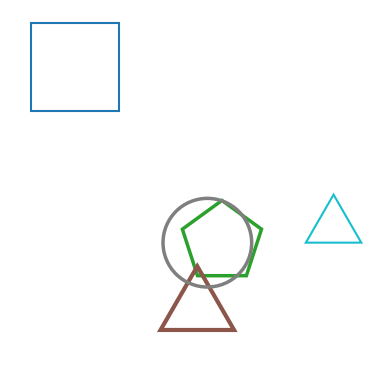[{"shape": "square", "thickness": 1.5, "radius": 0.57, "center": [0.194, 0.826]}, {"shape": "pentagon", "thickness": 2.5, "radius": 0.54, "center": [0.576, 0.371]}, {"shape": "triangle", "thickness": 3, "radius": 0.55, "center": [0.512, 0.198]}, {"shape": "circle", "thickness": 2.5, "radius": 0.58, "center": [0.539, 0.37]}, {"shape": "triangle", "thickness": 1.5, "radius": 0.42, "center": [0.866, 0.411]}]